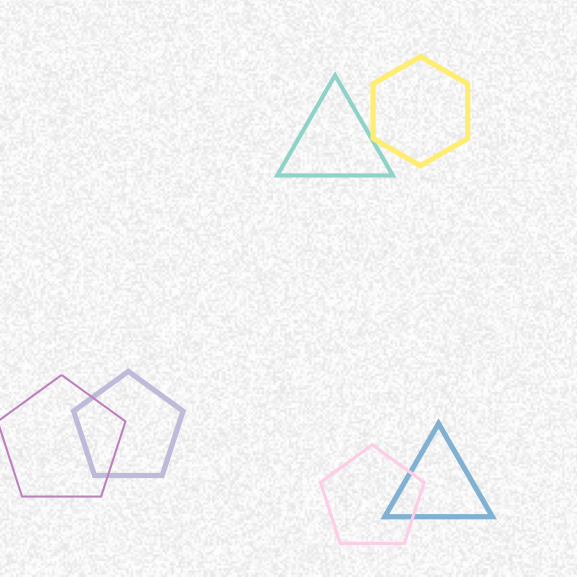[{"shape": "triangle", "thickness": 2, "radius": 0.58, "center": [0.58, 0.753]}, {"shape": "pentagon", "thickness": 2.5, "radius": 0.5, "center": [0.222, 0.256]}, {"shape": "triangle", "thickness": 2.5, "radius": 0.54, "center": [0.759, 0.158]}, {"shape": "pentagon", "thickness": 1.5, "radius": 0.47, "center": [0.645, 0.135]}, {"shape": "pentagon", "thickness": 1, "radius": 0.58, "center": [0.107, 0.233]}, {"shape": "hexagon", "thickness": 2.5, "radius": 0.47, "center": [0.728, 0.807]}]